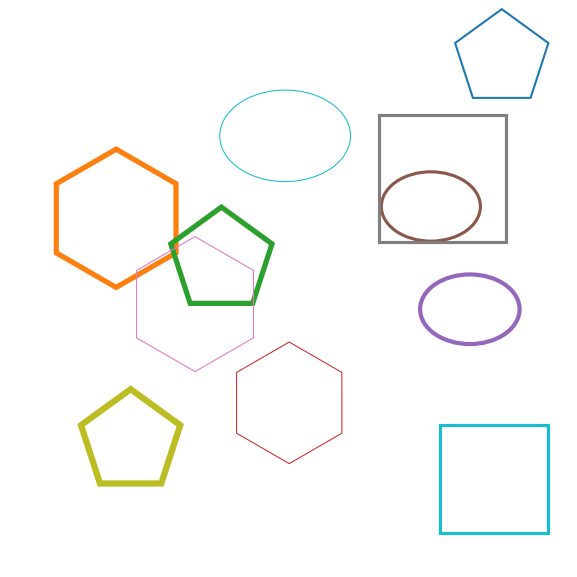[{"shape": "pentagon", "thickness": 1, "radius": 0.42, "center": [0.869, 0.898]}, {"shape": "hexagon", "thickness": 2.5, "radius": 0.6, "center": [0.201, 0.621]}, {"shape": "pentagon", "thickness": 2.5, "radius": 0.46, "center": [0.383, 0.548]}, {"shape": "hexagon", "thickness": 0.5, "radius": 0.53, "center": [0.501, 0.302]}, {"shape": "oval", "thickness": 2, "radius": 0.43, "center": [0.814, 0.464]}, {"shape": "oval", "thickness": 1.5, "radius": 0.43, "center": [0.746, 0.642]}, {"shape": "hexagon", "thickness": 0.5, "radius": 0.58, "center": [0.338, 0.473]}, {"shape": "square", "thickness": 1.5, "radius": 0.55, "center": [0.766, 0.69]}, {"shape": "pentagon", "thickness": 3, "radius": 0.45, "center": [0.226, 0.235]}, {"shape": "square", "thickness": 1.5, "radius": 0.47, "center": [0.855, 0.169]}, {"shape": "oval", "thickness": 0.5, "radius": 0.57, "center": [0.494, 0.764]}]